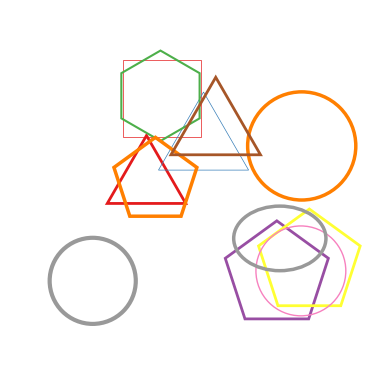[{"shape": "square", "thickness": 0.5, "radius": 0.5, "center": [0.421, 0.744]}, {"shape": "triangle", "thickness": 2, "radius": 0.59, "center": [0.381, 0.53]}, {"shape": "triangle", "thickness": 0.5, "radius": 0.68, "center": [0.529, 0.626]}, {"shape": "hexagon", "thickness": 1.5, "radius": 0.59, "center": [0.417, 0.751]}, {"shape": "pentagon", "thickness": 2, "radius": 0.7, "center": [0.719, 0.286]}, {"shape": "circle", "thickness": 2.5, "radius": 0.7, "center": [0.784, 0.621]}, {"shape": "pentagon", "thickness": 2.5, "radius": 0.57, "center": [0.404, 0.53]}, {"shape": "pentagon", "thickness": 2, "radius": 0.69, "center": [0.804, 0.318]}, {"shape": "triangle", "thickness": 2, "radius": 0.67, "center": [0.56, 0.665]}, {"shape": "circle", "thickness": 1, "radius": 0.58, "center": [0.781, 0.296]}, {"shape": "circle", "thickness": 3, "radius": 0.56, "center": [0.241, 0.271]}, {"shape": "oval", "thickness": 2.5, "radius": 0.6, "center": [0.727, 0.381]}]